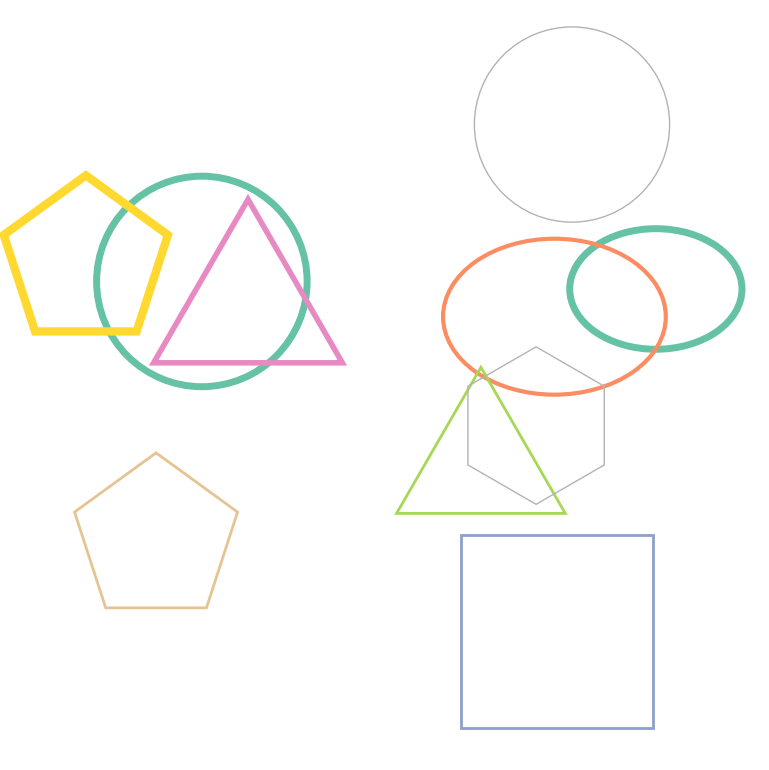[{"shape": "circle", "thickness": 2.5, "radius": 0.68, "center": [0.262, 0.634]}, {"shape": "oval", "thickness": 2.5, "radius": 0.56, "center": [0.852, 0.625]}, {"shape": "oval", "thickness": 1.5, "radius": 0.72, "center": [0.72, 0.589]}, {"shape": "square", "thickness": 1, "radius": 0.63, "center": [0.723, 0.18]}, {"shape": "triangle", "thickness": 2, "radius": 0.71, "center": [0.322, 0.6]}, {"shape": "triangle", "thickness": 1, "radius": 0.63, "center": [0.625, 0.396]}, {"shape": "pentagon", "thickness": 3, "radius": 0.56, "center": [0.111, 0.66]}, {"shape": "pentagon", "thickness": 1, "radius": 0.56, "center": [0.203, 0.301]}, {"shape": "circle", "thickness": 0.5, "radius": 0.63, "center": [0.743, 0.838]}, {"shape": "hexagon", "thickness": 0.5, "radius": 0.51, "center": [0.696, 0.447]}]